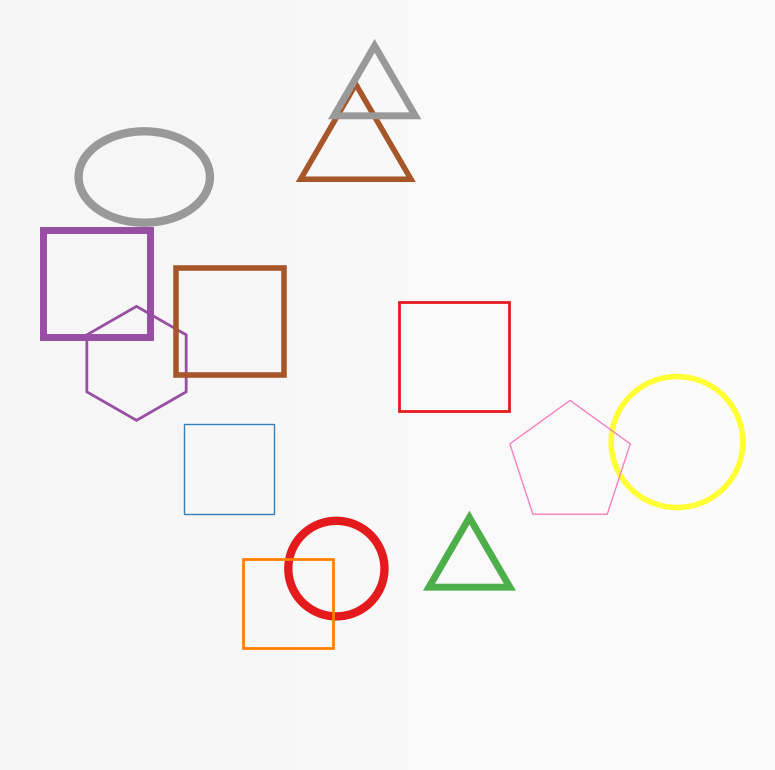[{"shape": "square", "thickness": 1, "radius": 0.36, "center": [0.586, 0.537]}, {"shape": "circle", "thickness": 3, "radius": 0.31, "center": [0.434, 0.262]}, {"shape": "square", "thickness": 0.5, "radius": 0.29, "center": [0.296, 0.391]}, {"shape": "triangle", "thickness": 2.5, "radius": 0.3, "center": [0.606, 0.268]}, {"shape": "square", "thickness": 2.5, "radius": 0.35, "center": [0.124, 0.632]}, {"shape": "hexagon", "thickness": 1, "radius": 0.37, "center": [0.176, 0.528]}, {"shape": "square", "thickness": 1, "radius": 0.29, "center": [0.372, 0.216]}, {"shape": "circle", "thickness": 2, "radius": 0.43, "center": [0.874, 0.426]}, {"shape": "square", "thickness": 2, "radius": 0.35, "center": [0.296, 0.582]}, {"shape": "triangle", "thickness": 2, "radius": 0.41, "center": [0.459, 0.808]}, {"shape": "pentagon", "thickness": 0.5, "radius": 0.41, "center": [0.736, 0.398]}, {"shape": "triangle", "thickness": 2.5, "radius": 0.3, "center": [0.483, 0.88]}, {"shape": "oval", "thickness": 3, "radius": 0.42, "center": [0.186, 0.77]}]